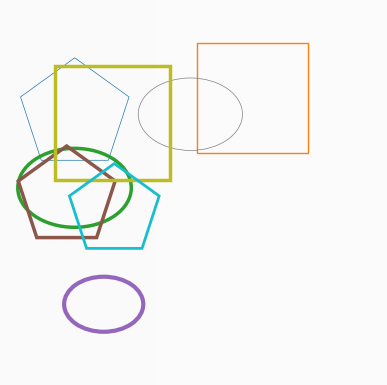[{"shape": "pentagon", "thickness": 0.5, "radius": 0.74, "center": [0.193, 0.703]}, {"shape": "square", "thickness": 1, "radius": 0.71, "center": [0.652, 0.745]}, {"shape": "oval", "thickness": 2.5, "radius": 0.73, "center": [0.192, 0.512]}, {"shape": "oval", "thickness": 3, "radius": 0.51, "center": [0.268, 0.21]}, {"shape": "pentagon", "thickness": 2.5, "radius": 0.66, "center": [0.172, 0.489]}, {"shape": "oval", "thickness": 0.5, "radius": 0.67, "center": [0.491, 0.703]}, {"shape": "square", "thickness": 2.5, "radius": 0.74, "center": [0.289, 0.68]}, {"shape": "pentagon", "thickness": 2, "radius": 0.61, "center": [0.295, 0.453]}]